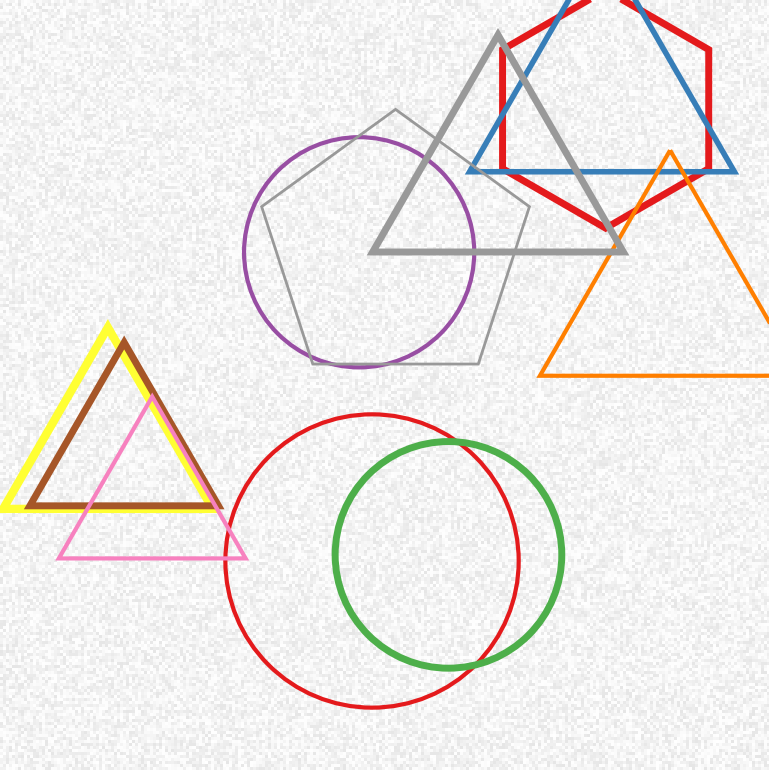[{"shape": "hexagon", "thickness": 2.5, "radius": 0.77, "center": [0.787, 0.858]}, {"shape": "circle", "thickness": 1.5, "radius": 0.95, "center": [0.483, 0.271]}, {"shape": "triangle", "thickness": 2, "radius": 0.99, "center": [0.782, 0.876]}, {"shape": "circle", "thickness": 2.5, "radius": 0.74, "center": [0.582, 0.279]}, {"shape": "circle", "thickness": 1.5, "radius": 0.75, "center": [0.466, 0.672]}, {"shape": "triangle", "thickness": 1.5, "radius": 0.98, "center": [0.87, 0.61]}, {"shape": "triangle", "thickness": 3, "radius": 0.79, "center": [0.14, 0.418]}, {"shape": "triangle", "thickness": 2.5, "radius": 0.71, "center": [0.161, 0.414]}, {"shape": "triangle", "thickness": 1.5, "radius": 0.7, "center": [0.198, 0.345]}, {"shape": "pentagon", "thickness": 1, "radius": 0.91, "center": [0.514, 0.675]}, {"shape": "triangle", "thickness": 2.5, "radius": 0.94, "center": [0.647, 0.767]}]